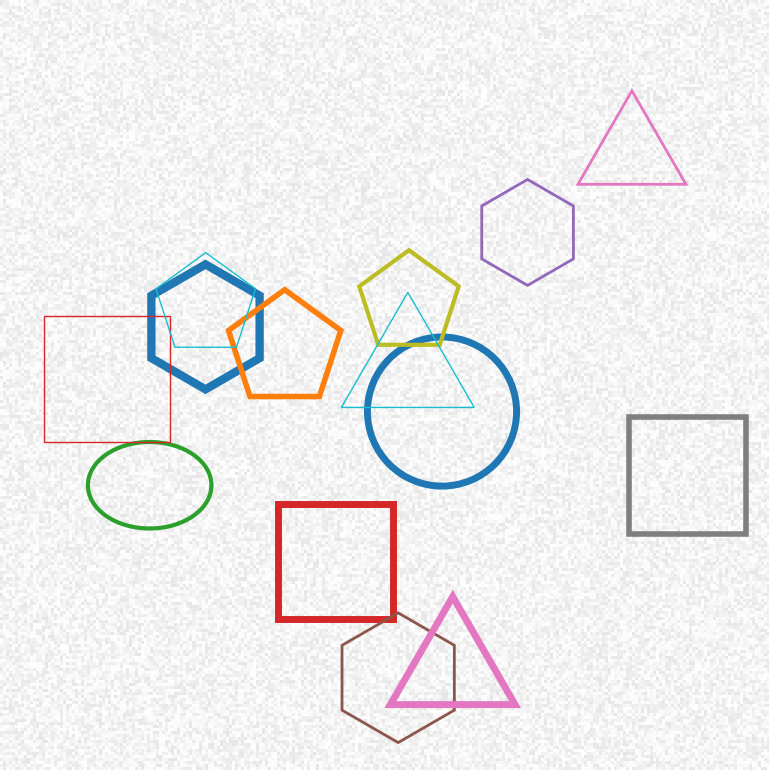[{"shape": "circle", "thickness": 2.5, "radius": 0.48, "center": [0.574, 0.466]}, {"shape": "hexagon", "thickness": 3, "radius": 0.41, "center": [0.267, 0.575]}, {"shape": "pentagon", "thickness": 2, "radius": 0.38, "center": [0.37, 0.547]}, {"shape": "oval", "thickness": 1.5, "radius": 0.4, "center": [0.194, 0.37]}, {"shape": "square", "thickness": 2.5, "radius": 0.37, "center": [0.436, 0.271]}, {"shape": "square", "thickness": 0.5, "radius": 0.41, "center": [0.139, 0.508]}, {"shape": "hexagon", "thickness": 1, "radius": 0.34, "center": [0.685, 0.698]}, {"shape": "hexagon", "thickness": 1, "radius": 0.42, "center": [0.517, 0.12]}, {"shape": "triangle", "thickness": 2.5, "radius": 0.47, "center": [0.588, 0.132]}, {"shape": "triangle", "thickness": 1, "radius": 0.4, "center": [0.821, 0.801]}, {"shape": "square", "thickness": 2, "radius": 0.38, "center": [0.893, 0.382]}, {"shape": "pentagon", "thickness": 1.5, "radius": 0.34, "center": [0.531, 0.607]}, {"shape": "triangle", "thickness": 0.5, "radius": 0.5, "center": [0.53, 0.521]}, {"shape": "pentagon", "thickness": 0.5, "radius": 0.34, "center": [0.267, 0.604]}]